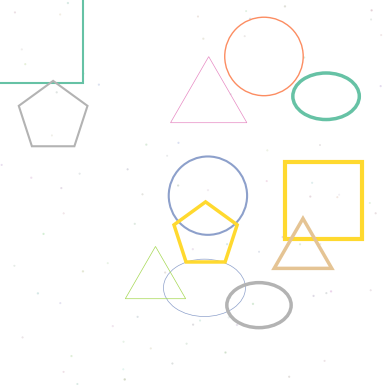[{"shape": "square", "thickness": 1.5, "radius": 0.56, "center": [0.104, 0.896]}, {"shape": "oval", "thickness": 2.5, "radius": 0.43, "center": [0.847, 0.75]}, {"shape": "circle", "thickness": 1, "radius": 0.51, "center": [0.686, 0.853]}, {"shape": "oval", "thickness": 0.5, "radius": 0.53, "center": [0.531, 0.252]}, {"shape": "circle", "thickness": 1.5, "radius": 0.51, "center": [0.54, 0.492]}, {"shape": "triangle", "thickness": 0.5, "radius": 0.57, "center": [0.542, 0.739]}, {"shape": "triangle", "thickness": 0.5, "radius": 0.45, "center": [0.404, 0.269]}, {"shape": "pentagon", "thickness": 2.5, "radius": 0.43, "center": [0.534, 0.389]}, {"shape": "square", "thickness": 3, "radius": 0.5, "center": [0.84, 0.48]}, {"shape": "triangle", "thickness": 2.5, "radius": 0.43, "center": [0.787, 0.346]}, {"shape": "oval", "thickness": 2.5, "radius": 0.42, "center": [0.673, 0.207]}, {"shape": "pentagon", "thickness": 1.5, "radius": 0.47, "center": [0.138, 0.696]}]